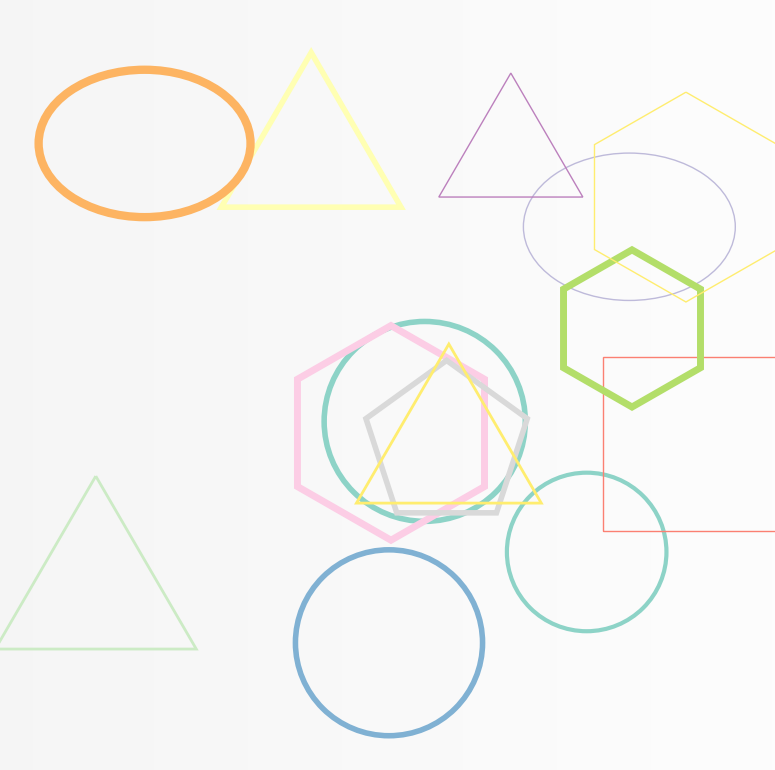[{"shape": "circle", "thickness": 1.5, "radius": 0.51, "center": [0.757, 0.283]}, {"shape": "circle", "thickness": 2, "radius": 0.65, "center": [0.548, 0.453]}, {"shape": "triangle", "thickness": 2, "radius": 0.67, "center": [0.402, 0.798]}, {"shape": "oval", "thickness": 0.5, "radius": 0.68, "center": [0.812, 0.706]}, {"shape": "square", "thickness": 0.5, "radius": 0.56, "center": [0.89, 0.423]}, {"shape": "circle", "thickness": 2, "radius": 0.6, "center": [0.502, 0.165]}, {"shape": "oval", "thickness": 3, "radius": 0.68, "center": [0.187, 0.814]}, {"shape": "hexagon", "thickness": 2.5, "radius": 0.51, "center": [0.815, 0.573]}, {"shape": "hexagon", "thickness": 2.5, "radius": 0.7, "center": [0.504, 0.438]}, {"shape": "pentagon", "thickness": 2, "radius": 0.55, "center": [0.576, 0.423]}, {"shape": "triangle", "thickness": 0.5, "radius": 0.54, "center": [0.659, 0.798]}, {"shape": "triangle", "thickness": 1, "radius": 0.75, "center": [0.124, 0.232]}, {"shape": "triangle", "thickness": 1, "radius": 0.69, "center": [0.579, 0.415]}, {"shape": "hexagon", "thickness": 0.5, "radius": 0.68, "center": [0.885, 0.744]}]